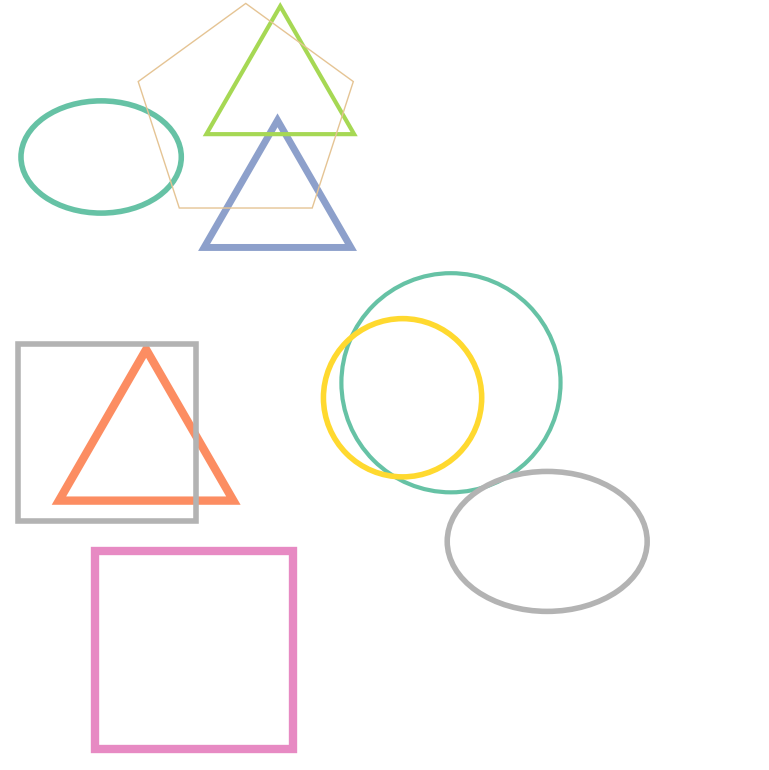[{"shape": "oval", "thickness": 2, "radius": 0.52, "center": [0.131, 0.796]}, {"shape": "circle", "thickness": 1.5, "radius": 0.71, "center": [0.586, 0.503]}, {"shape": "triangle", "thickness": 3, "radius": 0.65, "center": [0.19, 0.415]}, {"shape": "triangle", "thickness": 2.5, "radius": 0.55, "center": [0.36, 0.734]}, {"shape": "square", "thickness": 3, "radius": 0.65, "center": [0.252, 0.156]}, {"shape": "triangle", "thickness": 1.5, "radius": 0.55, "center": [0.364, 0.881]}, {"shape": "circle", "thickness": 2, "radius": 0.51, "center": [0.523, 0.483]}, {"shape": "pentagon", "thickness": 0.5, "radius": 0.73, "center": [0.319, 0.849]}, {"shape": "oval", "thickness": 2, "radius": 0.65, "center": [0.711, 0.297]}, {"shape": "square", "thickness": 2, "radius": 0.58, "center": [0.139, 0.438]}]